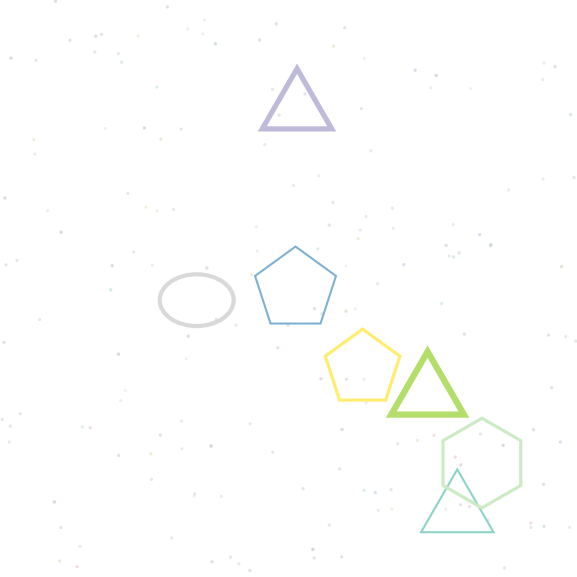[{"shape": "triangle", "thickness": 1, "radius": 0.36, "center": [0.792, 0.114]}, {"shape": "triangle", "thickness": 2.5, "radius": 0.35, "center": [0.514, 0.811]}, {"shape": "pentagon", "thickness": 1, "radius": 0.37, "center": [0.512, 0.499]}, {"shape": "triangle", "thickness": 3, "radius": 0.36, "center": [0.74, 0.318]}, {"shape": "oval", "thickness": 2, "radius": 0.32, "center": [0.341, 0.479]}, {"shape": "hexagon", "thickness": 1.5, "radius": 0.39, "center": [0.834, 0.197]}, {"shape": "pentagon", "thickness": 1.5, "radius": 0.34, "center": [0.628, 0.361]}]